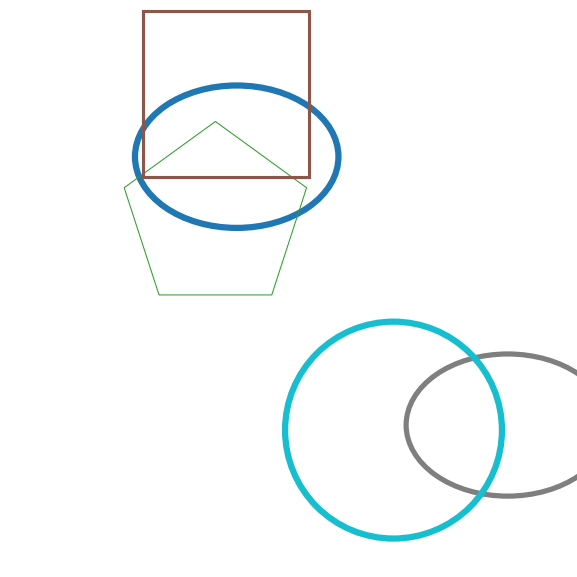[{"shape": "oval", "thickness": 3, "radius": 0.88, "center": [0.41, 0.728]}, {"shape": "pentagon", "thickness": 0.5, "radius": 0.83, "center": [0.373, 0.623]}, {"shape": "square", "thickness": 1.5, "radius": 0.72, "center": [0.391, 0.836]}, {"shape": "oval", "thickness": 2.5, "radius": 0.88, "center": [0.879, 0.263]}, {"shape": "circle", "thickness": 3, "radius": 0.94, "center": [0.681, 0.254]}]